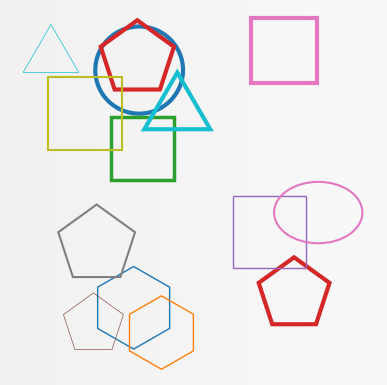[{"shape": "hexagon", "thickness": 1, "radius": 0.54, "center": [0.345, 0.201]}, {"shape": "circle", "thickness": 3, "radius": 0.57, "center": [0.359, 0.818]}, {"shape": "hexagon", "thickness": 1, "radius": 0.48, "center": [0.417, 0.136]}, {"shape": "square", "thickness": 2.5, "radius": 0.41, "center": [0.368, 0.614]}, {"shape": "pentagon", "thickness": 3, "radius": 0.5, "center": [0.354, 0.848]}, {"shape": "pentagon", "thickness": 3, "radius": 0.48, "center": [0.759, 0.236]}, {"shape": "square", "thickness": 1, "radius": 0.47, "center": [0.696, 0.397]}, {"shape": "pentagon", "thickness": 0.5, "radius": 0.41, "center": [0.241, 0.158]}, {"shape": "oval", "thickness": 1.5, "radius": 0.57, "center": [0.821, 0.448]}, {"shape": "square", "thickness": 3, "radius": 0.42, "center": [0.734, 0.868]}, {"shape": "pentagon", "thickness": 1.5, "radius": 0.52, "center": [0.249, 0.365]}, {"shape": "square", "thickness": 1.5, "radius": 0.48, "center": [0.22, 0.705]}, {"shape": "triangle", "thickness": 0.5, "radius": 0.41, "center": [0.132, 0.853]}, {"shape": "triangle", "thickness": 3, "radius": 0.49, "center": [0.458, 0.713]}]